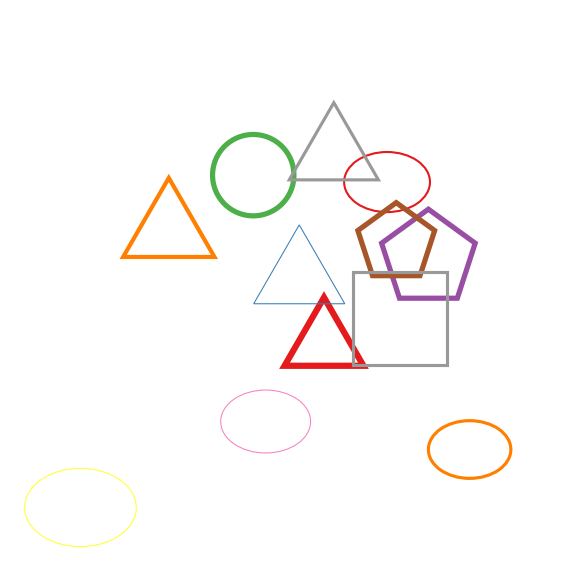[{"shape": "triangle", "thickness": 3, "radius": 0.39, "center": [0.561, 0.405]}, {"shape": "oval", "thickness": 1, "radius": 0.37, "center": [0.67, 0.684]}, {"shape": "triangle", "thickness": 0.5, "radius": 0.46, "center": [0.518, 0.519]}, {"shape": "circle", "thickness": 2.5, "radius": 0.35, "center": [0.439, 0.696]}, {"shape": "pentagon", "thickness": 2.5, "radius": 0.43, "center": [0.742, 0.552]}, {"shape": "oval", "thickness": 1.5, "radius": 0.36, "center": [0.813, 0.221]}, {"shape": "triangle", "thickness": 2, "radius": 0.46, "center": [0.292, 0.6]}, {"shape": "oval", "thickness": 0.5, "radius": 0.48, "center": [0.139, 0.12]}, {"shape": "pentagon", "thickness": 2.5, "radius": 0.35, "center": [0.686, 0.578]}, {"shape": "oval", "thickness": 0.5, "radius": 0.39, "center": [0.46, 0.269]}, {"shape": "triangle", "thickness": 1.5, "radius": 0.45, "center": [0.578, 0.732]}, {"shape": "square", "thickness": 1.5, "radius": 0.41, "center": [0.693, 0.448]}]